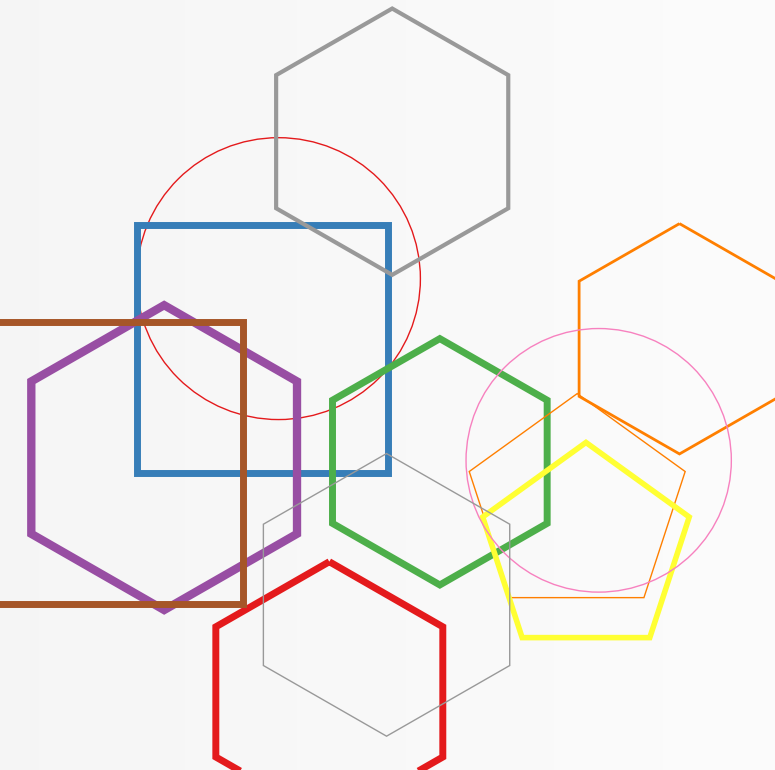[{"shape": "circle", "thickness": 0.5, "radius": 0.92, "center": [0.359, 0.638]}, {"shape": "hexagon", "thickness": 2.5, "radius": 0.85, "center": [0.425, 0.101]}, {"shape": "square", "thickness": 2.5, "radius": 0.81, "center": [0.339, 0.547]}, {"shape": "hexagon", "thickness": 2.5, "radius": 0.8, "center": [0.568, 0.4]}, {"shape": "hexagon", "thickness": 3, "radius": 0.99, "center": [0.212, 0.406]}, {"shape": "pentagon", "thickness": 0.5, "radius": 0.73, "center": [0.745, 0.342]}, {"shape": "hexagon", "thickness": 1, "radius": 0.75, "center": [0.877, 0.56]}, {"shape": "pentagon", "thickness": 2, "radius": 0.7, "center": [0.756, 0.285]}, {"shape": "square", "thickness": 2.5, "radius": 0.91, "center": [0.131, 0.399]}, {"shape": "circle", "thickness": 0.5, "radius": 0.86, "center": [0.772, 0.402]}, {"shape": "hexagon", "thickness": 1.5, "radius": 0.86, "center": [0.506, 0.816]}, {"shape": "hexagon", "thickness": 0.5, "radius": 0.92, "center": [0.499, 0.227]}]